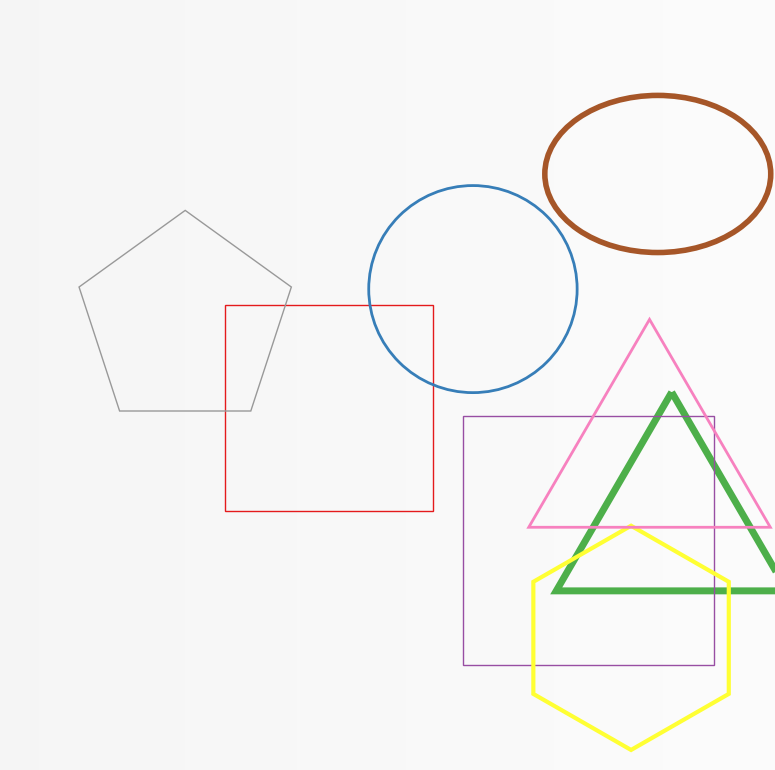[{"shape": "square", "thickness": 0.5, "radius": 0.67, "center": [0.424, 0.47]}, {"shape": "circle", "thickness": 1, "radius": 0.67, "center": [0.61, 0.625]}, {"shape": "triangle", "thickness": 2.5, "radius": 0.86, "center": [0.867, 0.319]}, {"shape": "square", "thickness": 0.5, "radius": 0.81, "center": [0.759, 0.298]}, {"shape": "hexagon", "thickness": 1.5, "radius": 0.73, "center": [0.814, 0.172]}, {"shape": "oval", "thickness": 2, "radius": 0.73, "center": [0.849, 0.774]}, {"shape": "triangle", "thickness": 1, "radius": 0.9, "center": [0.838, 0.405]}, {"shape": "pentagon", "thickness": 0.5, "radius": 0.72, "center": [0.239, 0.583]}]